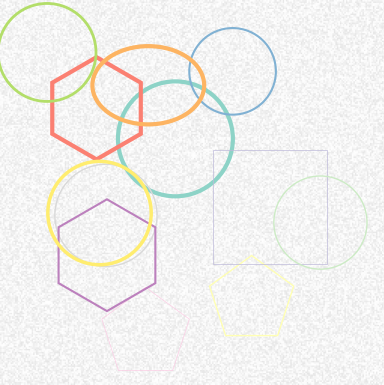[{"shape": "circle", "thickness": 3, "radius": 0.75, "center": [0.456, 0.639]}, {"shape": "pentagon", "thickness": 1, "radius": 0.57, "center": [0.654, 0.221]}, {"shape": "square", "thickness": 0.5, "radius": 0.74, "center": [0.702, 0.462]}, {"shape": "hexagon", "thickness": 3, "radius": 0.66, "center": [0.251, 0.719]}, {"shape": "circle", "thickness": 1.5, "radius": 0.56, "center": [0.604, 0.815]}, {"shape": "oval", "thickness": 3, "radius": 0.73, "center": [0.385, 0.779]}, {"shape": "circle", "thickness": 2, "radius": 0.64, "center": [0.122, 0.864]}, {"shape": "pentagon", "thickness": 0.5, "radius": 0.6, "center": [0.378, 0.134]}, {"shape": "circle", "thickness": 1, "radius": 0.66, "center": [0.275, 0.441]}, {"shape": "hexagon", "thickness": 1.5, "radius": 0.73, "center": [0.278, 0.337]}, {"shape": "circle", "thickness": 1, "radius": 0.61, "center": [0.832, 0.422]}, {"shape": "circle", "thickness": 2.5, "radius": 0.67, "center": [0.258, 0.447]}]